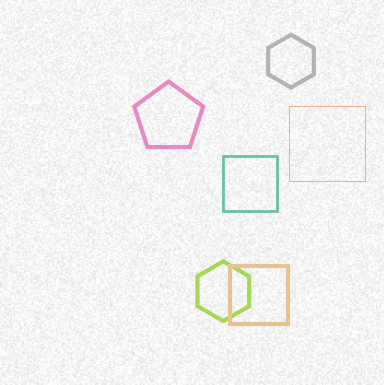[{"shape": "square", "thickness": 2, "radius": 0.35, "center": [0.65, 0.524]}, {"shape": "square", "thickness": 0.5, "radius": 0.49, "center": [0.849, 0.628]}, {"shape": "pentagon", "thickness": 3, "radius": 0.47, "center": [0.438, 0.694]}, {"shape": "hexagon", "thickness": 3, "radius": 0.39, "center": [0.58, 0.244]}, {"shape": "square", "thickness": 3, "radius": 0.38, "center": [0.673, 0.233]}, {"shape": "hexagon", "thickness": 3, "radius": 0.34, "center": [0.756, 0.841]}]